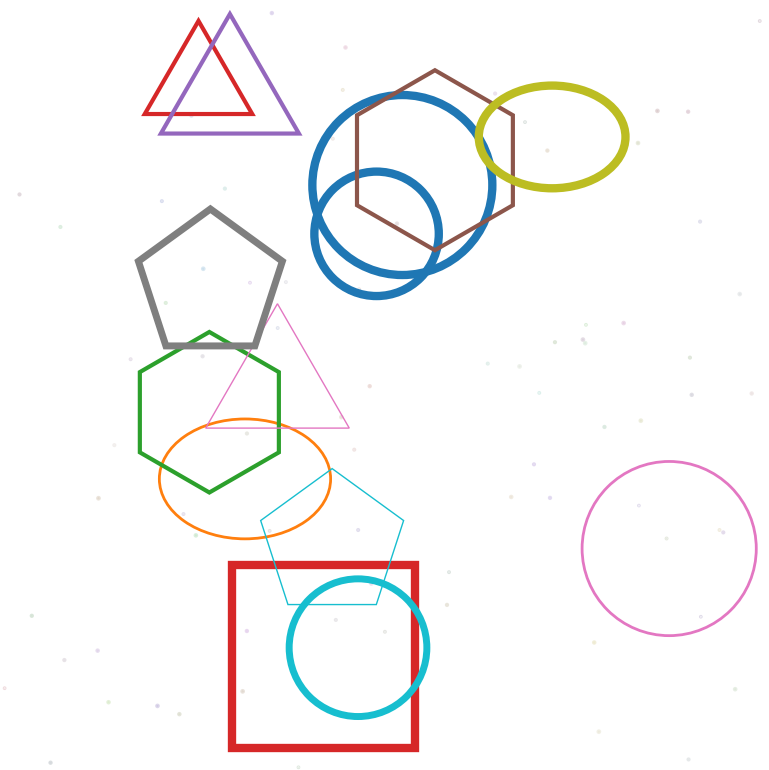[{"shape": "circle", "thickness": 3, "radius": 0.58, "center": [0.523, 0.76]}, {"shape": "circle", "thickness": 3, "radius": 0.4, "center": [0.489, 0.696]}, {"shape": "oval", "thickness": 1, "radius": 0.56, "center": [0.318, 0.378]}, {"shape": "hexagon", "thickness": 1.5, "radius": 0.52, "center": [0.272, 0.465]}, {"shape": "square", "thickness": 3, "radius": 0.59, "center": [0.42, 0.148]}, {"shape": "triangle", "thickness": 1.5, "radius": 0.4, "center": [0.258, 0.892]}, {"shape": "triangle", "thickness": 1.5, "radius": 0.52, "center": [0.299, 0.878]}, {"shape": "hexagon", "thickness": 1.5, "radius": 0.58, "center": [0.565, 0.792]}, {"shape": "circle", "thickness": 1, "radius": 0.57, "center": [0.869, 0.288]}, {"shape": "triangle", "thickness": 0.5, "radius": 0.54, "center": [0.36, 0.498]}, {"shape": "pentagon", "thickness": 2.5, "radius": 0.49, "center": [0.273, 0.63]}, {"shape": "oval", "thickness": 3, "radius": 0.48, "center": [0.717, 0.822]}, {"shape": "circle", "thickness": 2.5, "radius": 0.45, "center": [0.465, 0.159]}, {"shape": "pentagon", "thickness": 0.5, "radius": 0.49, "center": [0.431, 0.294]}]